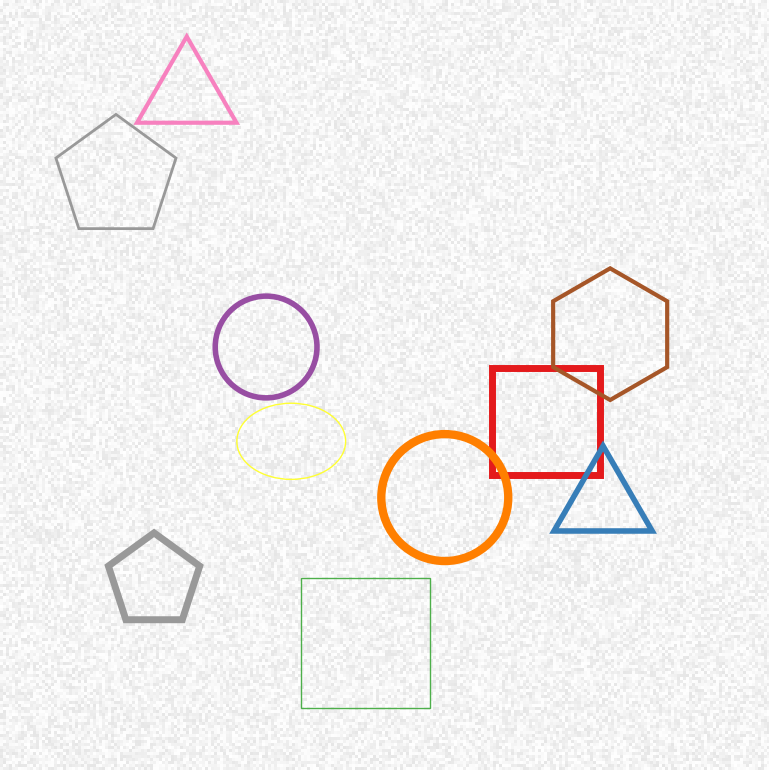[{"shape": "square", "thickness": 2.5, "radius": 0.35, "center": [0.709, 0.452]}, {"shape": "triangle", "thickness": 2, "radius": 0.37, "center": [0.783, 0.347]}, {"shape": "square", "thickness": 0.5, "radius": 0.42, "center": [0.475, 0.165]}, {"shape": "circle", "thickness": 2, "radius": 0.33, "center": [0.346, 0.549]}, {"shape": "circle", "thickness": 3, "radius": 0.41, "center": [0.578, 0.354]}, {"shape": "oval", "thickness": 0.5, "radius": 0.35, "center": [0.378, 0.427]}, {"shape": "hexagon", "thickness": 1.5, "radius": 0.43, "center": [0.792, 0.566]}, {"shape": "triangle", "thickness": 1.5, "radius": 0.37, "center": [0.243, 0.878]}, {"shape": "pentagon", "thickness": 2.5, "radius": 0.31, "center": [0.2, 0.246]}, {"shape": "pentagon", "thickness": 1, "radius": 0.41, "center": [0.151, 0.769]}]